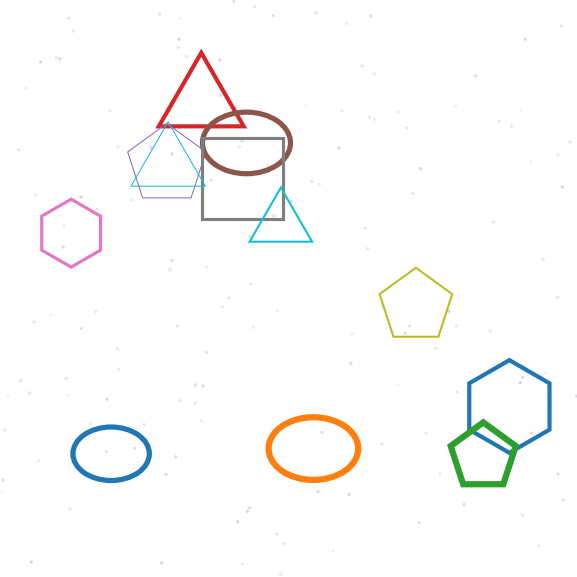[{"shape": "oval", "thickness": 2.5, "radius": 0.33, "center": [0.192, 0.213]}, {"shape": "hexagon", "thickness": 2, "radius": 0.4, "center": [0.882, 0.295]}, {"shape": "oval", "thickness": 3, "radius": 0.39, "center": [0.543, 0.222]}, {"shape": "pentagon", "thickness": 3, "radius": 0.3, "center": [0.837, 0.209]}, {"shape": "triangle", "thickness": 2, "radius": 0.42, "center": [0.348, 0.823]}, {"shape": "pentagon", "thickness": 0.5, "radius": 0.36, "center": [0.289, 0.714]}, {"shape": "oval", "thickness": 2.5, "radius": 0.38, "center": [0.427, 0.752]}, {"shape": "hexagon", "thickness": 1.5, "radius": 0.29, "center": [0.123, 0.595]}, {"shape": "square", "thickness": 1.5, "radius": 0.35, "center": [0.42, 0.69]}, {"shape": "pentagon", "thickness": 1, "radius": 0.33, "center": [0.72, 0.469]}, {"shape": "triangle", "thickness": 1, "radius": 0.31, "center": [0.486, 0.612]}, {"shape": "triangle", "thickness": 0.5, "radius": 0.37, "center": [0.291, 0.714]}]